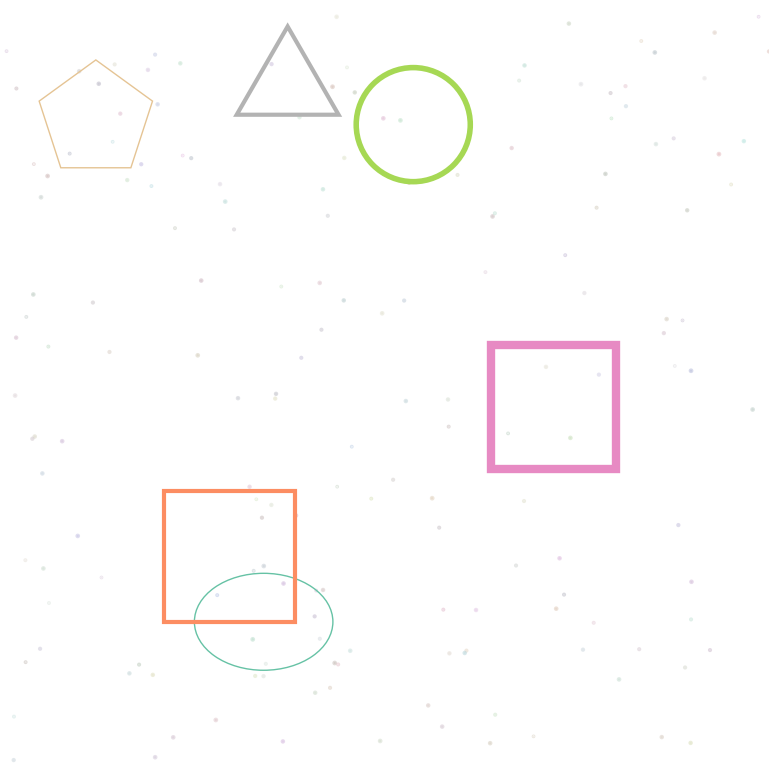[{"shape": "oval", "thickness": 0.5, "radius": 0.45, "center": [0.342, 0.192]}, {"shape": "square", "thickness": 1.5, "radius": 0.42, "center": [0.298, 0.278]}, {"shape": "square", "thickness": 3, "radius": 0.4, "center": [0.719, 0.471]}, {"shape": "circle", "thickness": 2, "radius": 0.37, "center": [0.537, 0.838]}, {"shape": "pentagon", "thickness": 0.5, "radius": 0.39, "center": [0.124, 0.845]}, {"shape": "triangle", "thickness": 1.5, "radius": 0.38, "center": [0.374, 0.889]}]